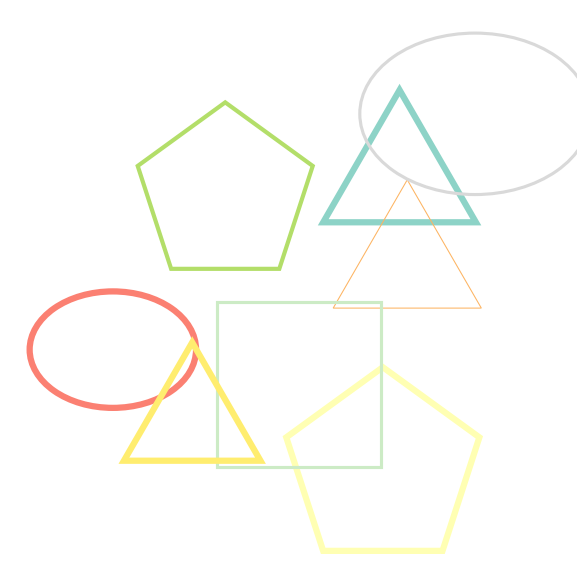[{"shape": "triangle", "thickness": 3, "radius": 0.76, "center": [0.692, 0.691]}, {"shape": "pentagon", "thickness": 3, "radius": 0.88, "center": [0.663, 0.187]}, {"shape": "oval", "thickness": 3, "radius": 0.72, "center": [0.195, 0.394]}, {"shape": "triangle", "thickness": 0.5, "radius": 0.74, "center": [0.705, 0.54]}, {"shape": "pentagon", "thickness": 2, "radius": 0.8, "center": [0.39, 0.663]}, {"shape": "oval", "thickness": 1.5, "radius": 1.0, "center": [0.823, 0.802]}, {"shape": "square", "thickness": 1.5, "radius": 0.71, "center": [0.518, 0.333]}, {"shape": "triangle", "thickness": 3, "radius": 0.68, "center": [0.333, 0.27]}]